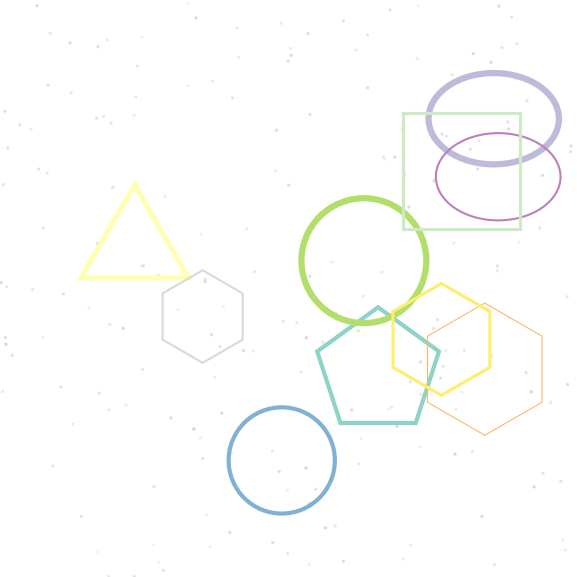[{"shape": "pentagon", "thickness": 2, "radius": 0.55, "center": [0.655, 0.356]}, {"shape": "triangle", "thickness": 2.5, "radius": 0.54, "center": [0.233, 0.572]}, {"shape": "oval", "thickness": 3, "radius": 0.56, "center": [0.855, 0.794]}, {"shape": "circle", "thickness": 2, "radius": 0.46, "center": [0.488, 0.202]}, {"shape": "hexagon", "thickness": 0.5, "radius": 0.57, "center": [0.839, 0.36]}, {"shape": "circle", "thickness": 3, "radius": 0.54, "center": [0.63, 0.548]}, {"shape": "hexagon", "thickness": 1, "radius": 0.4, "center": [0.351, 0.451]}, {"shape": "oval", "thickness": 1, "radius": 0.54, "center": [0.863, 0.693]}, {"shape": "square", "thickness": 1.5, "radius": 0.5, "center": [0.799, 0.703]}, {"shape": "hexagon", "thickness": 1.5, "radius": 0.48, "center": [0.764, 0.411]}]